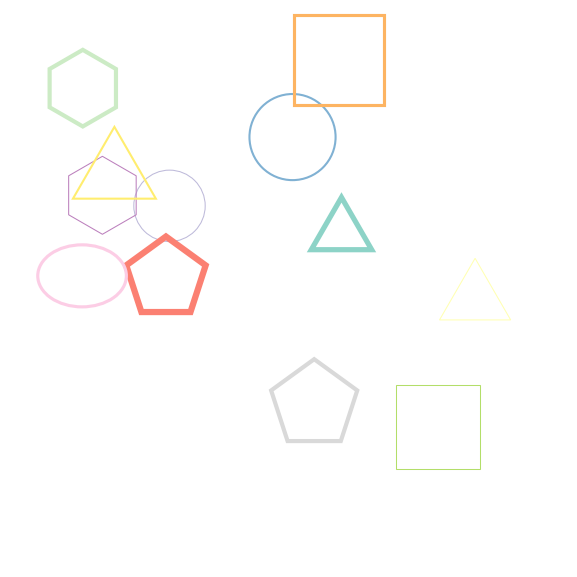[{"shape": "triangle", "thickness": 2.5, "radius": 0.3, "center": [0.591, 0.597]}, {"shape": "triangle", "thickness": 0.5, "radius": 0.36, "center": [0.823, 0.481]}, {"shape": "circle", "thickness": 0.5, "radius": 0.31, "center": [0.294, 0.643]}, {"shape": "pentagon", "thickness": 3, "radius": 0.36, "center": [0.287, 0.517]}, {"shape": "circle", "thickness": 1, "radius": 0.37, "center": [0.507, 0.762]}, {"shape": "square", "thickness": 1.5, "radius": 0.39, "center": [0.586, 0.895]}, {"shape": "square", "thickness": 0.5, "radius": 0.36, "center": [0.758, 0.261]}, {"shape": "oval", "thickness": 1.5, "radius": 0.38, "center": [0.142, 0.521]}, {"shape": "pentagon", "thickness": 2, "radius": 0.39, "center": [0.544, 0.299]}, {"shape": "hexagon", "thickness": 0.5, "radius": 0.34, "center": [0.177, 0.661]}, {"shape": "hexagon", "thickness": 2, "radius": 0.33, "center": [0.143, 0.846]}, {"shape": "triangle", "thickness": 1, "radius": 0.41, "center": [0.198, 0.697]}]